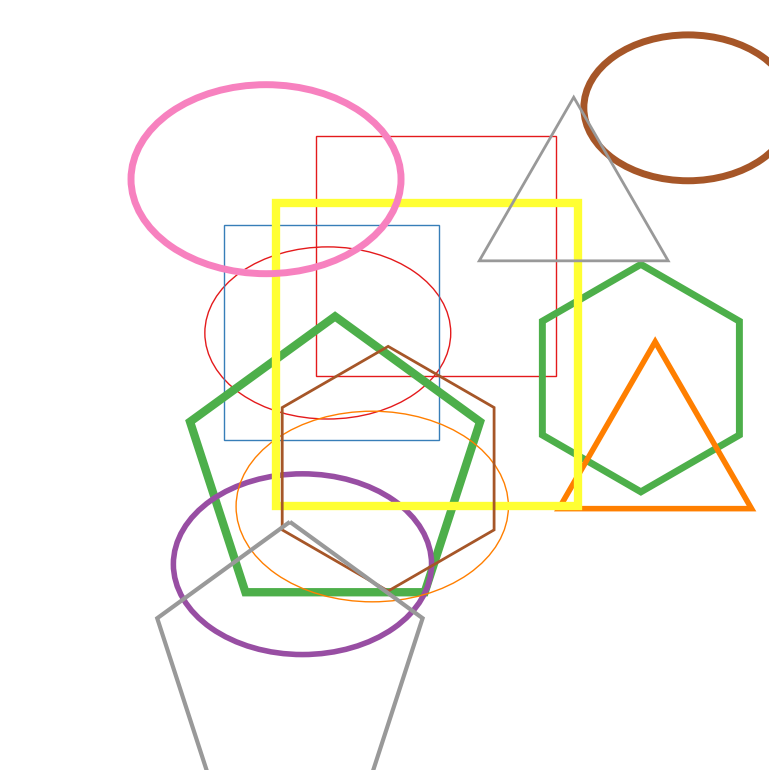[{"shape": "square", "thickness": 0.5, "radius": 0.78, "center": [0.566, 0.668]}, {"shape": "oval", "thickness": 0.5, "radius": 0.8, "center": [0.426, 0.568]}, {"shape": "square", "thickness": 0.5, "radius": 0.7, "center": [0.431, 0.568]}, {"shape": "pentagon", "thickness": 3, "radius": 0.99, "center": [0.435, 0.391]}, {"shape": "hexagon", "thickness": 2.5, "radius": 0.74, "center": [0.832, 0.509]}, {"shape": "oval", "thickness": 2, "radius": 0.84, "center": [0.393, 0.267]}, {"shape": "oval", "thickness": 0.5, "radius": 0.88, "center": [0.483, 0.342]}, {"shape": "triangle", "thickness": 2, "radius": 0.72, "center": [0.851, 0.412]}, {"shape": "square", "thickness": 3, "radius": 0.98, "center": [0.555, 0.54]}, {"shape": "oval", "thickness": 2.5, "radius": 0.68, "center": [0.894, 0.86]}, {"shape": "hexagon", "thickness": 1, "radius": 0.79, "center": [0.504, 0.391]}, {"shape": "oval", "thickness": 2.5, "radius": 0.88, "center": [0.345, 0.767]}, {"shape": "pentagon", "thickness": 1.5, "radius": 0.91, "center": [0.377, 0.141]}, {"shape": "triangle", "thickness": 1, "radius": 0.71, "center": [0.745, 0.732]}]